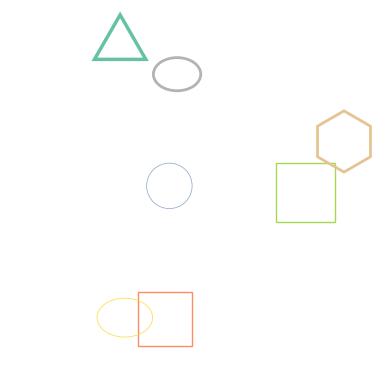[{"shape": "triangle", "thickness": 2.5, "radius": 0.39, "center": [0.312, 0.884]}, {"shape": "square", "thickness": 1, "radius": 0.35, "center": [0.429, 0.171]}, {"shape": "circle", "thickness": 0.5, "radius": 0.3, "center": [0.44, 0.517]}, {"shape": "square", "thickness": 1, "radius": 0.38, "center": [0.794, 0.5]}, {"shape": "oval", "thickness": 0.5, "radius": 0.36, "center": [0.324, 0.175]}, {"shape": "hexagon", "thickness": 2, "radius": 0.4, "center": [0.893, 0.632]}, {"shape": "oval", "thickness": 2, "radius": 0.31, "center": [0.46, 0.807]}]